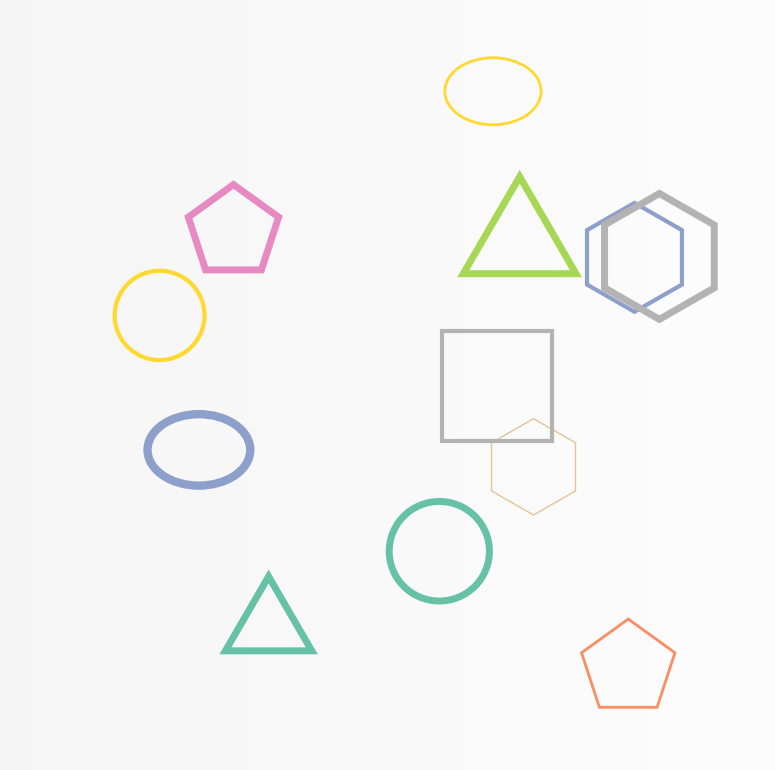[{"shape": "triangle", "thickness": 2.5, "radius": 0.32, "center": [0.347, 0.187]}, {"shape": "circle", "thickness": 2.5, "radius": 0.32, "center": [0.567, 0.284]}, {"shape": "pentagon", "thickness": 1, "radius": 0.32, "center": [0.811, 0.133]}, {"shape": "hexagon", "thickness": 1.5, "radius": 0.35, "center": [0.819, 0.666]}, {"shape": "oval", "thickness": 3, "radius": 0.33, "center": [0.257, 0.416]}, {"shape": "pentagon", "thickness": 2.5, "radius": 0.31, "center": [0.301, 0.699]}, {"shape": "triangle", "thickness": 2.5, "radius": 0.42, "center": [0.671, 0.687]}, {"shape": "oval", "thickness": 1, "radius": 0.31, "center": [0.636, 0.881]}, {"shape": "circle", "thickness": 1.5, "radius": 0.29, "center": [0.206, 0.59]}, {"shape": "hexagon", "thickness": 0.5, "radius": 0.31, "center": [0.688, 0.394]}, {"shape": "hexagon", "thickness": 2.5, "radius": 0.41, "center": [0.851, 0.667]}, {"shape": "square", "thickness": 1.5, "radius": 0.36, "center": [0.641, 0.498]}]